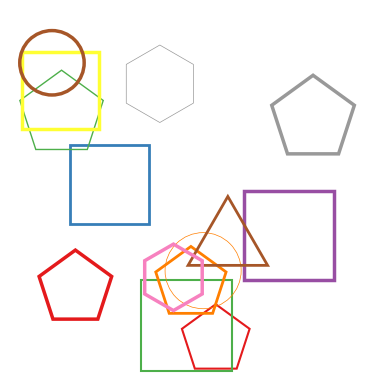[{"shape": "pentagon", "thickness": 2.5, "radius": 0.5, "center": [0.196, 0.251]}, {"shape": "pentagon", "thickness": 1.5, "radius": 0.46, "center": [0.56, 0.117]}, {"shape": "square", "thickness": 2, "radius": 0.51, "center": [0.284, 0.521]}, {"shape": "pentagon", "thickness": 1, "radius": 0.57, "center": [0.16, 0.704]}, {"shape": "square", "thickness": 1.5, "radius": 0.59, "center": [0.483, 0.154]}, {"shape": "square", "thickness": 2.5, "radius": 0.58, "center": [0.751, 0.389]}, {"shape": "circle", "thickness": 0.5, "radius": 0.49, "center": [0.528, 0.297]}, {"shape": "pentagon", "thickness": 2, "radius": 0.48, "center": [0.496, 0.264]}, {"shape": "square", "thickness": 2.5, "radius": 0.5, "center": [0.156, 0.766]}, {"shape": "circle", "thickness": 2.5, "radius": 0.42, "center": [0.135, 0.837]}, {"shape": "triangle", "thickness": 2, "radius": 0.6, "center": [0.592, 0.37]}, {"shape": "hexagon", "thickness": 2.5, "radius": 0.43, "center": [0.451, 0.28]}, {"shape": "pentagon", "thickness": 2.5, "radius": 0.56, "center": [0.813, 0.692]}, {"shape": "hexagon", "thickness": 0.5, "radius": 0.5, "center": [0.415, 0.782]}]